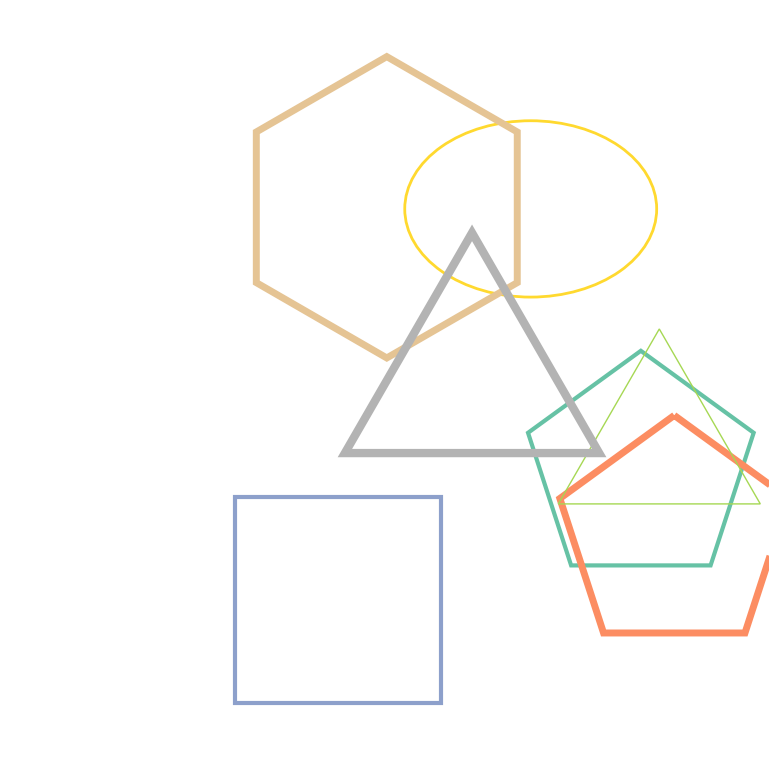[{"shape": "pentagon", "thickness": 1.5, "radius": 0.77, "center": [0.832, 0.39]}, {"shape": "pentagon", "thickness": 2.5, "radius": 0.78, "center": [0.876, 0.304]}, {"shape": "square", "thickness": 1.5, "radius": 0.67, "center": [0.439, 0.221]}, {"shape": "triangle", "thickness": 0.5, "radius": 0.76, "center": [0.856, 0.421]}, {"shape": "oval", "thickness": 1, "radius": 0.82, "center": [0.689, 0.729]}, {"shape": "hexagon", "thickness": 2.5, "radius": 0.98, "center": [0.502, 0.731]}, {"shape": "triangle", "thickness": 3, "radius": 0.95, "center": [0.613, 0.507]}]